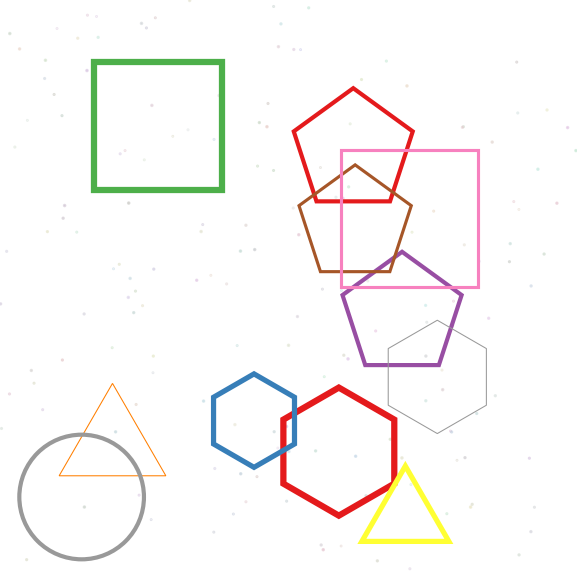[{"shape": "pentagon", "thickness": 2, "radius": 0.54, "center": [0.612, 0.738]}, {"shape": "hexagon", "thickness": 3, "radius": 0.55, "center": [0.587, 0.217]}, {"shape": "hexagon", "thickness": 2.5, "radius": 0.4, "center": [0.44, 0.271]}, {"shape": "square", "thickness": 3, "radius": 0.55, "center": [0.274, 0.781]}, {"shape": "pentagon", "thickness": 2, "radius": 0.54, "center": [0.696, 0.455]}, {"shape": "triangle", "thickness": 0.5, "radius": 0.53, "center": [0.195, 0.229]}, {"shape": "triangle", "thickness": 2.5, "radius": 0.43, "center": [0.702, 0.105]}, {"shape": "pentagon", "thickness": 1.5, "radius": 0.51, "center": [0.615, 0.611]}, {"shape": "square", "thickness": 1.5, "radius": 0.59, "center": [0.71, 0.62]}, {"shape": "circle", "thickness": 2, "radius": 0.54, "center": [0.141, 0.139]}, {"shape": "hexagon", "thickness": 0.5, "radius": 0.49, "center": [0.757, 0.347]}]